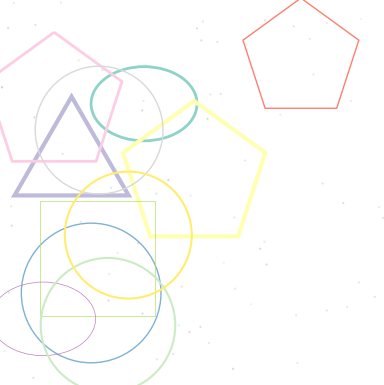[{"shape": "oval", "thickness": 2, "radius": 0.69, "center": [0.374, 0.731]}, {"shape": "pentagon", "thickness": 3, "radius": 0.97, "center": [0.504, 0.543]}, {"shape": "triangle", "thickness": 3, "radius": 0.86, "center": [0.186, 0.578]}, {"shape": "pentagon", "thickness": 1, "radius": 0.79, "center": [0.782, 0.847]}, {"shape": "circle", "thickness": 1, "radius": 0.91, "center": [0.237, 0.239]}, {"shape": "square", "thickness": 0.5, "radius": 0.75, "center": [0.254, 0.329]}, {"shape": "pentagon", "thickness": 2, "radius": 0.93, "center": [0.141, 0.731]}, {"shape": "circle", "thickness": 1, "radius": 0.83, "center": [0.257, 0.662]}, {"shape": "oval", "thickness": 0.5, "radius": 0.68, "center": [0.112, 0.172]}, {"shape": "circle", "thickness": 1.5, "radius": 0.87, "center": [0.28, 0.155]}, {"shape": "circle", "thickness": 1.5, "radius": 0.82, "center": [0.333, 0.389]}]